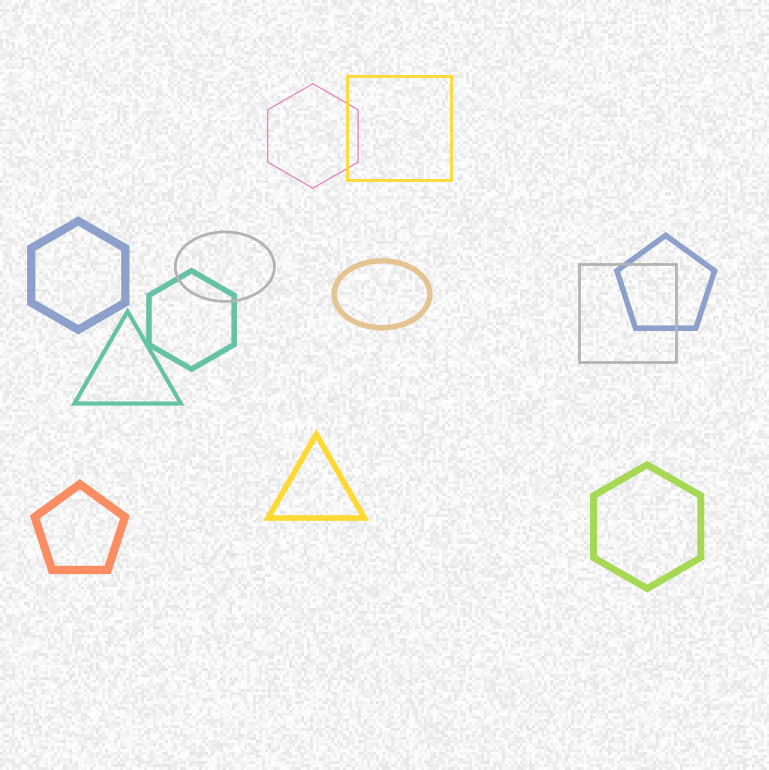[{"shape": "hexagon", "thickness": 2, "radius": 0.32, "center": [0.249, 0.584]}, {"shape": "triangle", "thickness": 1.5, "radius": 0.4, "center": [0.166, 0.516]}, {"shape": "pentagon", "thickness": 3, "radius": 0.31, "center": [0.104, 0.31]}, {"shape": "pentagon", "thickness": 2, "radius": 0.33, "center": [0.865, 0.628]}, {"shape": "hexagon", "thickness": 3, "radius": 0.35, "center": [0.102, 0.642]}, {"shape": "hexagon", "thickness": 0.5, "radius": 0.34, "center": [0.406, 0.823]}, {"shape": "hexagon", "thickness": 2.5, "radius": 0.4, "center": [0.84, 0.316]}, {"shape": "triangle", "thickness": 2, "radius": 0.36, "center": [0.411, 0.363]}, {"shape": "square", "thickness": 1, "radius": 0.34, "center": [0.518, 0.834]}, {"shape": "oval", "thickness": 2, "radius": 0.31, "center": [0.496, 0.618]}, {"shape": "square", "thickness": 1, "radius": 0.32, "center": [0.815, 0.593]}, {"shape": "oval", "thickness": 1, "radius": 0.32, "center": [0.292, 0.654]}]